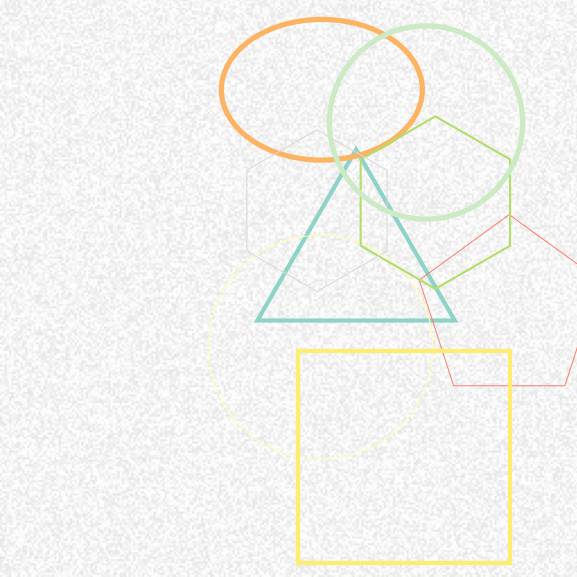[{"shape": "triangle", "thickness": 2, "radius": 0.99, "center": [0.617, 0.543]}, {"shape": "circle", "thickness": 0.5, "radius": 0.97, "center": [0.555, 0.398]}, {"shape": "pentagon", "thickness": 0.5, "radius": 0.82, "center": [0.882, 0.464]}, {"shape": "oval", "thickness": 2.5, "radius": 0.87, "center": [0.557, 0.844]}, {"shape": "hexagon", "thickness": 1, "radius": 0.75, "center": [0.754, 0.648]}, {"shape": "hexagon", "thickness": 0.5, "radius": 0.7, "center": [0.549, 0.634]}, {"shape": "circle", "thickness": 2.5, "radius": 0.84, "center": [0.738, 0.787]}, {"shape": "square", "thickness": 2, "radius": 0.92, "center": [0.699, 0.208]}]